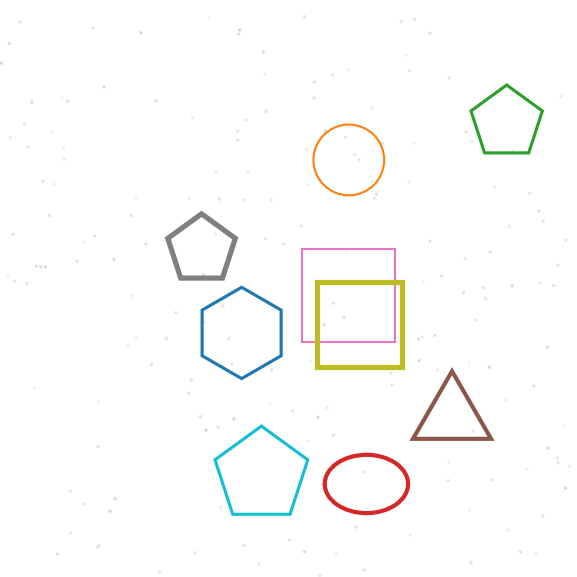[{"shape": "hexagon", "thickness": 1.5, "radius": 0.4, "center": [0.418, 0.423]}, {"shape": "circle", "thickness": 1, "radius": 0.31, "center": [0.604, 0.722]}, {"shape": "pentagon", "thickness": 1.5, "radius": 0.32, "center": [0.877, 0.787]}, {"shape": "oval", "thickness": 2, "radius": 0.36, "center": [0.634, 0.161]}, {"shape": "triangle", "thickness": 2, "radius": 0.39, "center": [0.783, 0.278]}, {"shape": "square", "thickness": 1, "radius": 0.4, "center": [0.604, 0.488]}, {"shape": "pentagon", "thickness": 2.5, "radius": 0.31, "center": [0.349, 0.567]}, {"shape": "square", "thickness": 2.5, "radius": 0.37, "center": [0.622, 0.438]}, {"shape": "pentagon", "thickness": 1.5, "radius": 0.42, "center": [0.453, 0.177]}]